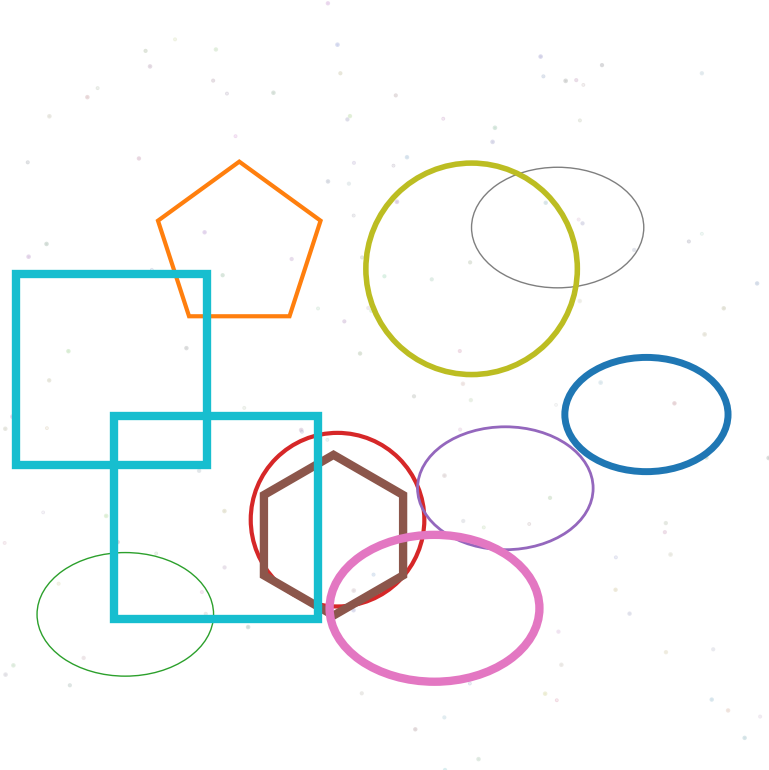[{"shape": "oval", "thickness": 2.5, "radius": 0.53, "center": [0.84, 0.462]}, {"shape": "pentagon", "thickness": 1.5, "radius": 0.56, "center": [0.311, 0.679]}, {"shape": "oval", "thickness": 0.5, "radius": 0.57, "center": [0.163, 0.202]}, {"shape": "circle", "thickness": 1.5, "radius": 0.56, "center": [0.438, 0.325]}, {"shape": "oval", "thickness": 1, "radius": 0.57, "center": [0.656, 0.366]}, {"shape": "hexagon", "thickness": 3, "radius": 0.52, "center": [0.433, 0.305]}, {"shape": "oval", "thickness": 3, "radius": 0.68, "center": [0.564, 0.21]}, {"shape": "oval", "thickness": 0.5, "radius": 0.56, "center": [0.724, 0.704]}, {"shape": "circle", "thickness": 2, "radius": 0.69, "center": [0.612, 0.651]}, {"shape": "square", "thickness": 3, "radius": 0.66, "center": [0.281, 0.328]}, {"shape": "square", "thickness": 3, "radius": 0.62, "center": [0.145, 0.52]}]